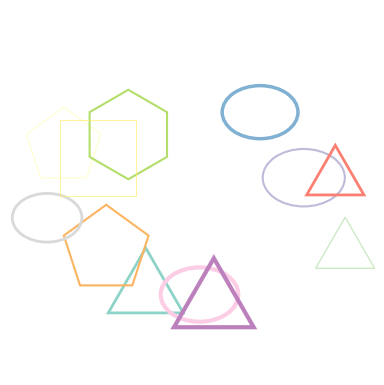[{"shape": "triangle", "thickness": 2, "radius": 0.56, "center": [0.379, 0.244]}, {"shape": "pentagon", "thickness": 0.5, "radius": 0.51, "center": [0.165, 0.62]}, {"shape": "oval", "thickness": 1.5, "radius": 0.53, "center": [0.789, 0.538]}, {"shape": "triangle", "thickness": 2, "radius": 0.43, "center": [0.871, 0.537]}, {"shape": "oval", "thickness": 2.5, "radius": 0.49, "center": [0.676, 0.709]}, {"shape": "pentagon", "thickness": 1.5, "radius": 0.58, "center": [0.276, 0.352]}, {"shape": "hexagon", "thickness": 1.5, "radius": 0.58, "center": [0.333, 0.651]}, {"shape": "oval", "thickness": 3, "radius": 0.5, "center": [0.518, 0.235]}, {"shape": "oval", "thickness": 2, "radius": 0.45, "center": [0.122, 0.434]}, {"shape": "triangle", "thickness": 3, "radius": 0.6, "center": [0.555, 0.21]}, {"shape": "triangle", "thickness": 1, "radius": 0.44, "center": [0.896, 0.347]}, {"shape": "square", "thickness": 0.5, "radius": 0.5, "center": [0.254, 0.589]}]